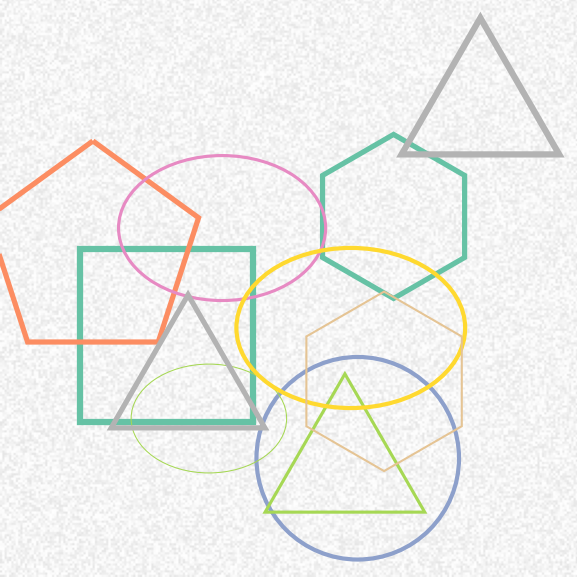[{"shape": "hexagon", "thickness": 2.5, "radius": 0.71, "center": [0.682, 0.624]}, {"shape": "square", "thickness": 3, "radius": 0.75, "center": [0.288, 0.418]}, {"shape": "pentagon", "thickness": 2.5, "radius": 0.96, "center": [0.161, 0.563]}, {"shape": "circle", "thickness": 2, "radius": 0.88, "center": [0.619, 0.206]}, {"shape": "oval", "thickness": 1.5, "radius": 0.9, "center": [0.385, 0.604]}, {"shape": "triangle", "thickness": 1.5, "radius": 0.8, "center": [0.597, 0.192]}, {"shape": "oval", "thickness": 0.5, "radius": 0.67, "center": [0.362, 0.274]}, {"shape": "oval", "thickness": 2, "radius": 0.99, "center": [0.607, 0.431]}, {"shape": "hexagon", "thickness": 1, "radius": 0.78, "center": [0.665, 0.339]}, {"shape": "triangle", "thickness": 2.5, "radius": 0.77, "center": [0.326, 0.335]}, {"shape": "triangle", "thickness": 3, "radius": 0.79, "center": [0.832, 0.811]}]